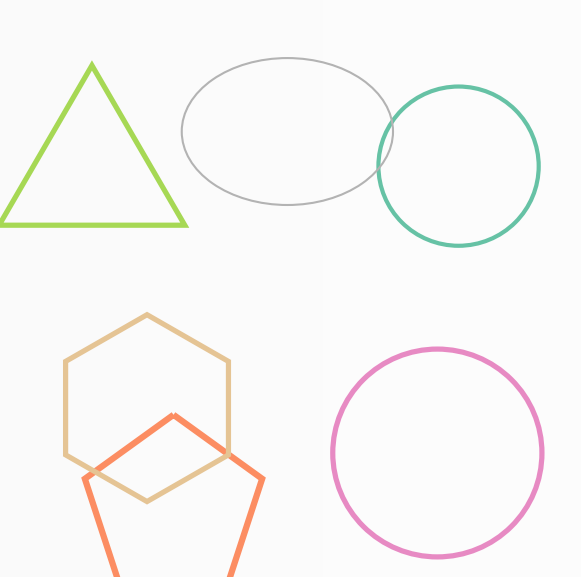[{"shape": "circle", "thickness": 2, "radius": 0.69, "center": [0.789, 0.711]}, {"shape": "pentagon", "thickness": 3, "radius": 0.8, "center": [0.299, 0.121]}, {"shape": "circle", "thickness": 2.5, "radius": 0.9, "center": [0.752, 0.215]}, {"shape": "triangle", "thickness": 2.5, "radius": 0.92, "center": [0.158, 0.701]}, {"shape": "hexagon", "thickness": 2.5, "radius": 0.81, "center": [0.253, 0.292]}, {"shape": "oval", "thickness": 1, "radius": 0.91, "center": [0.494, 0.771]}]